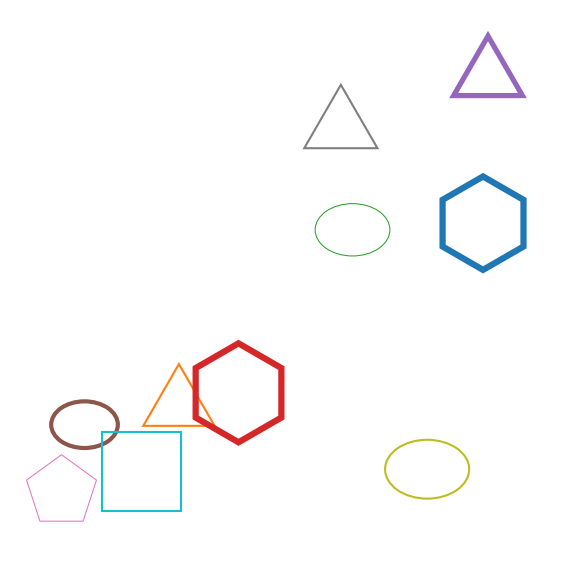[{"shape": "hexagon", "thickness": 3, "radius": 0.4, "center": [0.836, 0.613]}, {"shape": "triangle", "thickness": 1, "radius": 0.36, "center": [0.31, 0.297]}, {"shape": "oval", "thickness": 0.5, "radius": 0.32, "center": [0.61, 0.601]}, {"shape": "hexagon", "thickness": 3, "radius": 0.43, "center": [0.413, 0.319]}, {"shape": "triangle", "thickness": 2.5, "radius": 0.34, "center": [0.845, 0.868]}, {"shape": "oval", "thickness": 2, "radius": 0.29, "center": [0.146, 0.264]}, {"shape": "pentagon", "thickness": 0.5, "radius": 0.32, "center": [0.106, 0.148]}, {"shape": "triangle", "thickness": 1, "radius": 0.37, "center": [0.59, 0.779]}, {"shape": "oval", "thickness": 1, "radius": 0.36, "center": [0.74, 0.187]}, {"shape": "square", "thickness": 1, "radius": 0.34, "center": [0.245, 0.183]}]